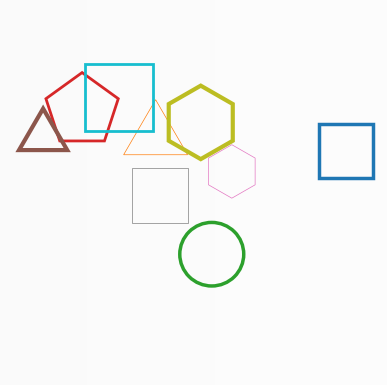[{"shape": "square", "thickness": 2.5, "radius": 0.35, "center": [0.893, 0.608]}, {"shape": "triangle", "thickness": 0.5, "radius": 0.48, "center": [0.402, 0.646]}, {"shape": "circle", "thickness": 2.5, "radius": 0.41, "center": [0.546, 0.34]}, {"shape": "pentagon", "thickness": 2, "radius": 0.49, "center": [0.212, 0.713]}, {"shape": "triangle", "thickness": 3, "radius": 0.36, "center": [0.111, 0.646]}, {"shape": "hexagon", "thickness": 0.5, "radius": 0.35, "center": [0.598, 0.555]}, {"shape": "square", "thickness": 0.5, "radius": 0.36, "center": [0.414, 0.493]}, {"shape": "hexagon", "thickness": 3, "radius": 0.48, "center": [0.518, 0.682]}, {"shape": "square", "thickness": 2, "radius": 0.44, "center": [0.307, 0.747]}]